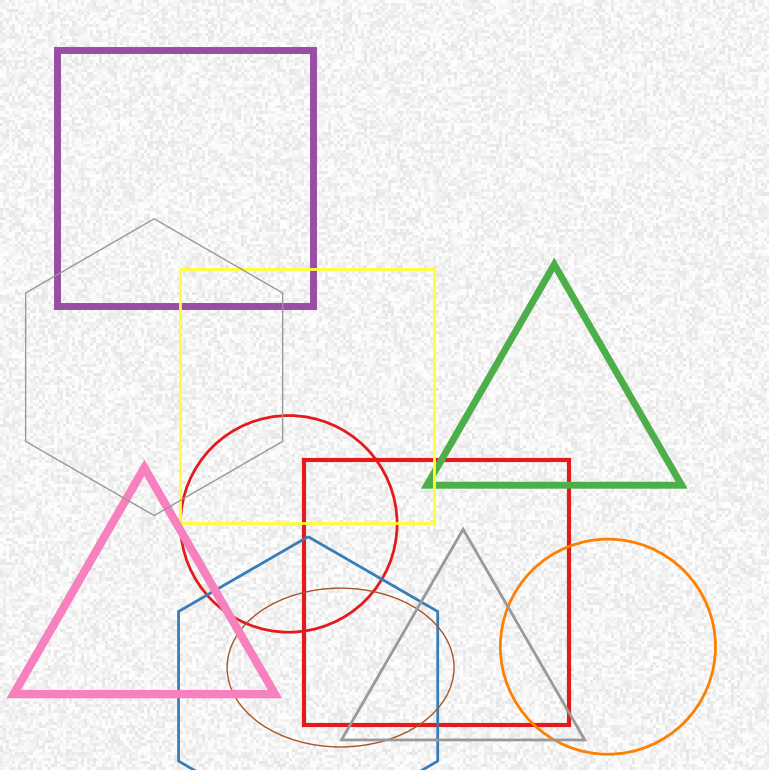[{"shape": "circle", "thickness": 1, "radius": 0.7, "center": [0.375, 0.32]}, {"shape": "square", "thickness": 1.5, "radius": 0.86, "center": [0.567, 0.23]}, {"shape": "hexagon", "thickness": 1, "radius": 0.97, "center": [0.4, 0.109]}, {"shape": "triangle", "thickness": 2.5, "radius": 0.96, "center": [0.72, 0.465]}, {"shape": "square", "thickness": 2.5, "radius": 0.83, "center": [0.241, 0.769]}, {"shape": "circle", "thickness": 1, "radius": 0.7, "center": [0.789, 0.16]}, {"shape": "square", "thickness": 1, "radius": 0.82, "center": [0.398, 0.485]}, {"shape": "oval", "thickness": 0.5, "radius": 0.74, "center": [0.442, 0.133]}, {"shape": "triangle", "thickness": 3, "radius": 0.98, "center": [0.187, 0.197]}, {"shape": "triangle", "thickness": 1, "radius": 0.91, "center": [0.601, 0.13]}, {"shape": "hexagon", "thickness": 0.5, "radius": 0.96, "center": [0.2, 0.523]}]